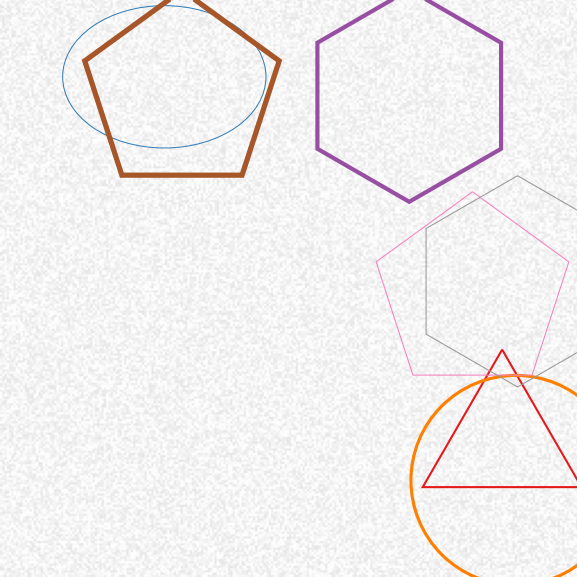[{"shape": "triangle", "thickness": 1, "radius": 0.79, "center": [0.87, 0.235]}, {"shape": "oval", "thickness": 0.5, "radius": 0.88, "center": [0.285, 0.866]}, {"shape": "hexagon", "thickness": 2, "radius": 0.92, "center": [0.709, 0.833]}, {"shape": "circle", "thickness": 1.5, "radius": 0.91, "center": [0.893, 0.167]}, {"shape": "pentagon", "thickness": 2.5, "radius": 0.89, "center": [0.315, 0.839]}, {"shape": "pentagon", "thickness": 0.5, "radius": 0.88, "center": [0.818, 0.492]}, {"shape": "hexagon", "thickness": 0.5, "radius": 0.91, "center": [0.896, 0.512]}]